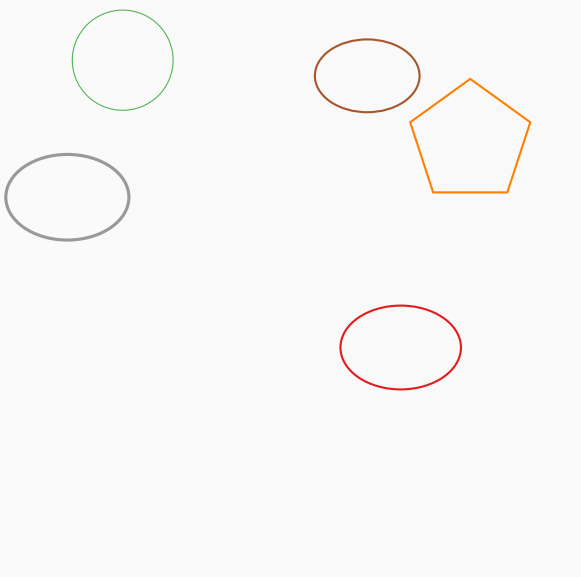[{"shape": "oval", "thickness": 1, "radius": 0.52, "center": [0.689, 0.397]}, {"shape": "circle", "thickness": 0.5, "radius": 0.43, "center": [0.211, 0.895]}, {"shape": "pentagon", "thickness": 1, "radius": 0.54, "center": [0.809, 0.754]}, {"shape": "oval", "thickness": 1, "radius": 0.45, "center": [0.632, 0.868]}, {"shape": "oval", "thickness": 1.5, "radius": 0.53, "center": [0.116, 0.658]}]